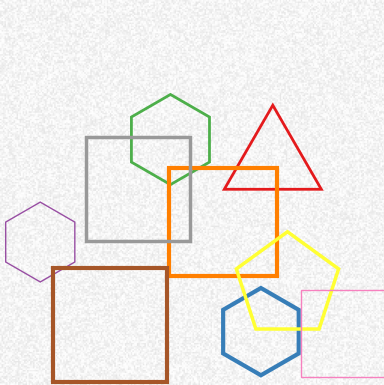[{"shape": "triangle", "thickness": 2, "radius": 0.73, "center": [0.709, 0.581]}, {"shape": "hexagon", "thickness": 3, "radius": 0.57, "center": [0.678, 0.139]}, {"shape": "hexagon", "thickness": 2, "radius": 0.59, "center": [0.443, 0.638]}, {"shape": "hexagon", "thickness": 1, "radius": 0.52, "center": [0.105, 0.371]}, {"shape": "square", "thickness": 3, "radius": 0.7, "center": [0.579, 0.422]}, {"shape": "pentagon", "thickness": 2.5, "radius": 0.7, "center": [0.747, 0.258]}, {"shape": "square", "thickness": 3, "radius": 0.74, "center": [0.285, 0.157]}, {"shape": "square", "thickness": 1, "radius": 0.56, "center": [0.894, 0.134]}, {"shape": "square", "thickness": 2.5, "radius": 0.68, "center": [0.358, 0.51]}]